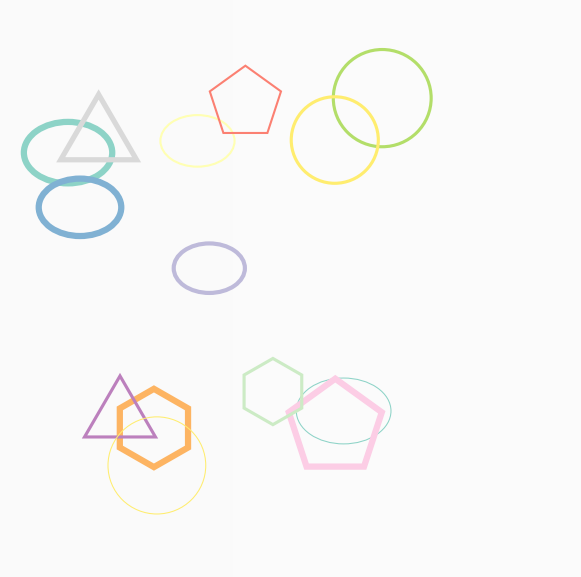[{"shape": "oval", "thickness": 3, "radius": 0.38, "center": [0.117, 0.735]}, {"shape": "oval", "thickness": 0.5, "radius": 0.41, "center": [0.591, 0.288]}, {"shape": "oval", "thickness": 1, "radius": 0.32, "center": [0.34, 0.755]}, {"shape": "oval", "thickness": 2, "radius": 0.31, "center": [0.36, 0.535]}, {"shape": "pentagon", "thickness": 1, "radius": 0.32, "center": [0.422, 0.821]}, {"shape": "oval", "thickness": 3, "radius": 0.36, "center": [0.138, 0.64]}, {"shape": "hexagon", "thickness": 3, "radius": 0.34, "center": [0.265, 0.258]}, {"shape": "circle", "thickness": 1.5, "radius": 0.42, "center": [0.658, 0.829]}, {"shape": "pentagon", "thickness": 3, "radius": 0.42, "center": [0.577, 0.259]}, {"shape": "triangle", "thickness": 2.5, "radius": 0.38, "center": [0.17, 0.76]}, {"shape": "triangle", "thickness": 1.5, "radius": 0.35, "center": [0.206, 0.278]}, {"shape": "hexagon", "thickness": 1.5, "radius": 0.29, "center": [0.47, 0.321]}, {"shape": "circle", "thickness": 0.5, "radius": 0.42, "center": [0.27, 0.193]}, {"shape": "circle", "thickness": 1.5, "radius": 0.37, "center": [0.576, 0.757]}]